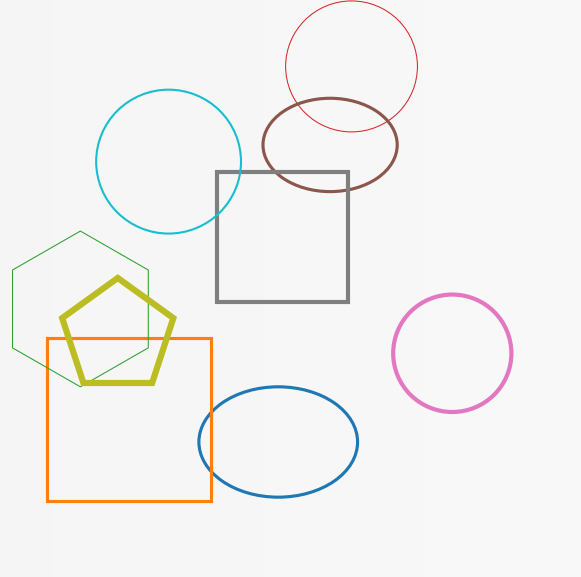[{"shape": "oval", "thickness": 1.5, "radius": 0.68, "center": [0.479, 0.234]}, {"shape": "square", "thickness": 1.5, "radius": 0.71, "center": [0.222, 0.273]}, {"shape": "hexagon", "thickness": 0.5, "radius": 0.67, "center": [0.138, 0.464]}, {"shape": "circle", "thickness": 0.5, "radius": 0.57, "center": [0.605, 0.884]}, {"shape": "oval", "thickness": 1.5, "radius": 0.58, "center": [0.568, 0.748]}, {"shape": "circle", "thickness": 2, "radius": 0.51, "center": [0.778, 0.387]}, {"shape": "square", "thickness": 2, "radius": 0.56, "center": [0.486, 0.589]}, {"shape": "pentagon", "thickness": 3, "radius": 0.5, "center": [0.203, 0.417]}, {"shape": "circle", "thickness": 1, "radius": 0.62, "center": [0.29, 0.719]}]